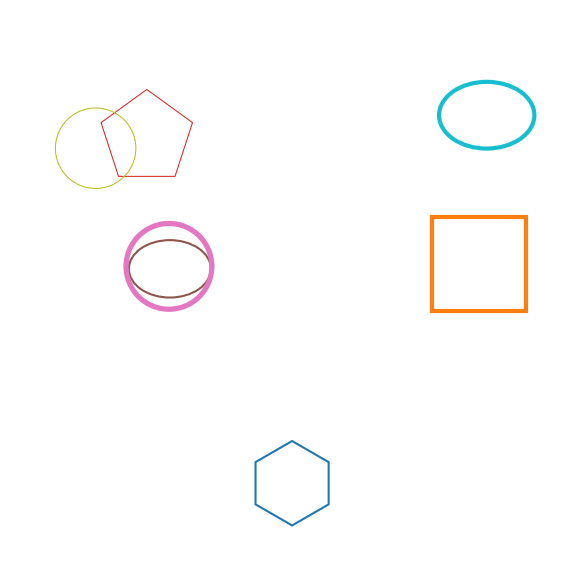[{"shape": "hexagon", "thickness": 1, "radius": 0.37, "center": [0.506, 0.162]}, {"shape": "square", "thickness": 2, "radius": 0.41, "center": [0.829, 0.542]}, {"shape": "pentagon", "thickness": 0.5, "radius": 0.42, "center": [0.254, 0.761]}, {"shape": "oval", "thickness": 1, "radius": 0.36, "center": [0.294, 0.534]}, {"shape": "circle", "thickness": 2.5, "radius": 0.37, "center": [0.293, 0.538]}, {"shape": "circle", "thickness": 0.5, "radius": 0.35, "center": [0.166, 0.743]}, {"shape": "oval", "thickness": 2, "radius": 0.41, "center": [0.843, 0.8]}]